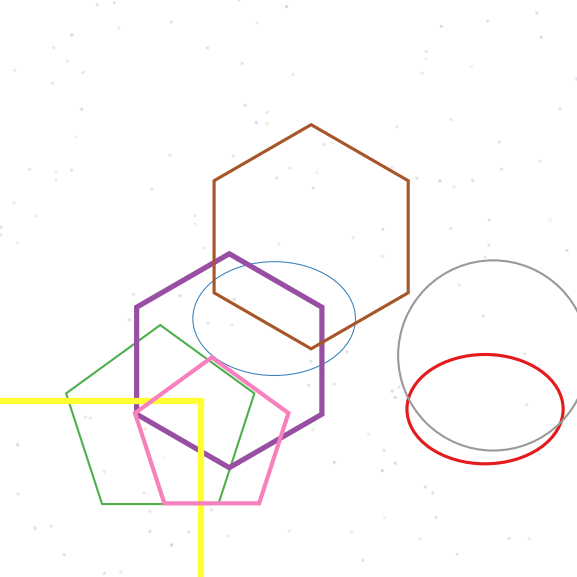[{"shape": "oval", "thickness": 1.5, "radius": 0.68, "center": [0.84, 0.291]}, {"shape": "oval", "thickness": 0.5, "radius": 0.7, "center": [0.475, 0.447]}, {"shape": "pentagon", "thickness": 1, "radius": 0.86, "center": [0.277, 0.265]}, {"shape": "hexagon", "thickness": 2.5, "radius": 0.93, "center": [0.397, 0.375]}, {"shape": "square", "thickness": 3, "radius": 0.91, "center": [0.165, 0.121]}, {"shape": "hexagon", "thickness": 1.5, "radius": 0.97, "center": [0.539, 0.589]}, {"shape": "pentagon", "thickness": 2, "radius": 0.7, "center": [0.367, 0.241]}, {"shape": "circle", "thickness": 1, "radius": 0.82, "center": [0.854, 0.384]}]